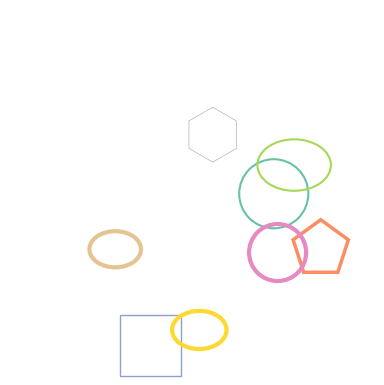[{"shape": "circle", "thickness": 1.5, "radius": 0.45, "center": [0.711, 0.497]}, {"shape": "pentagon", "thickness": 2.5, "radius": 0.38, "center": [0.833, 0.354]}, {"shape": "square", "thickness": 1, "radius": 0.4, "center": [0.391, 0.103]}, {"shape": "circle", "thickness": 3, "radius": 0.37, "center": [0.721, 0.344]}, {"shape": "oval", "thickness": 1.5, "radius": 0.48, "center": [0.764, 0.571]}, {"shape": "oval", "thickness": 3, "radius": 0.35, "center": [0.518, 0.143]}, {"shape": "oval", "thickness": 3, "radius": 0.34, "center": [0.299, 0.353]}, {"shape": "hexagon", "thickness": 0.5, "radius": 0.36, "center": [0.552, 0.65]}]